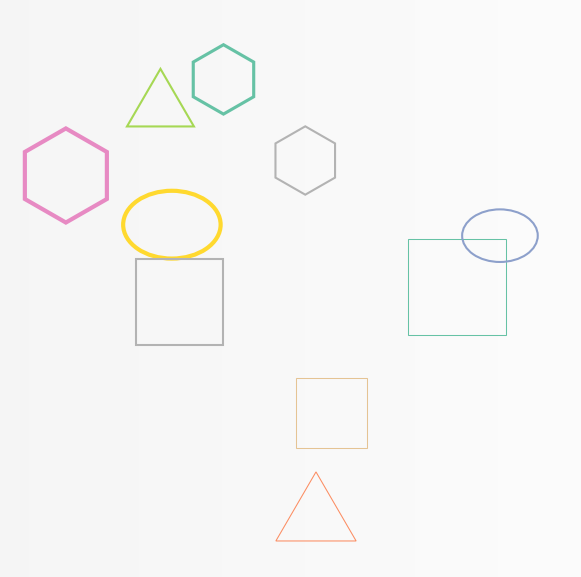[{"shape": "square", "thickness": 0.5, "radius": 0.42, "center": [0.786, 0.502]}, {"shape": "hexagon", "thickness": 1.5, "radius": 0.3, "center": [0.384, 0.862]}, {"shape": "triangle", "thickness": 0.5, "radius": 0.4, "center": [0.544, 0.102]}, {"shape": "oval", "thickness": 1, "radius": 0.33, "center": [0.86, 0.591]}, {"shape": "hexagon", "thickness": 2, "radius": 0.41, "center": [0.113, 0.695]}, {"shape": "triangle", "thickness": 1, "radius": 0.33, "center": [0.276, 0.813]}, {"shape": "oval", "thickness": 2, "radius": 0.42, "center": [0.296, 0.61]}, {"shape": "square", "thickness": 0.5, "radius": 0.3, "center": [0.571, 0.284]}, {"shape": "square", "thickness": 1, "radius": 0.37, "center": [0.309, 0.476]}, {"shape": "hexagon", "thickness": 1, "radius": 0.3, "center": [0.525, 0.721]}]